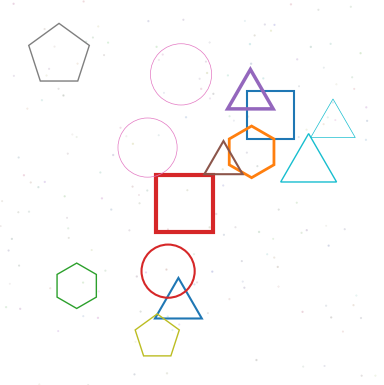[{"shape": "triangle", "thickness": 1.5, "radius": 0.35, "center": [0.463, 0.208]}, {"shape": "square", "thickness": 1.5, "radius": 0.31, "center": [0.703, 0.701]}, {"shape": "hexagon", "thickness": 2, "radius": 0.34, "center": [0.653, 0.606]}, {"shape": "hexagon", "thickness": 1, "radius": 0.29, "center": [0.199, 0.258]}, {"shape": "square", "thickness": 3, "radius": 0.37, "center": [0.479, 0.471]}, {"shape": "circle", "thickness": 1.5, "radius": 0.35, "center": [0.437, 0.296]}, {"shape": "triangle", "thickness": 2.5, "radius": 0.34, "center": [0.65, 0.751]}, {"shape": "triangle", "thickness": 1.5, "radius": 0.29, "center": [0.58, 0.576]}, {"shape": "circle", "thickness": 0.5, "radius": 0.38, "center": [0.383, 0.617]}, {"shape": "circle", "thickness": 0.5, "radius": 0.4, "center": [0.47, 0.807]}, {"shape": "pentagon", "thickness": 1, "radius": 0.41, "center": [0.153, 0.856]}, {"shape": "pentagon", "thickness": 1, "radius": 0.3, "center": [0.408, 0.124]}, {"shape": "triangle", "thickness": 1, "radius": 0.42, "center": [0.802, 0.569]}, {"shape": "triangle", "thickness": 0.5, "radius": 0.33, "center": [0.865, 0.676]}]